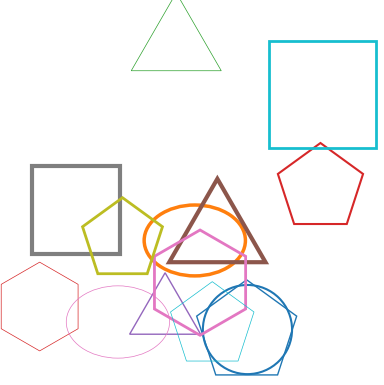[{"shape": "pentagon", "thickness": 1, "radius": 0.68, "center": [0.641, 0.137]}, {"shape": "circle", "thickness": 1.5, "radius": 0.58, "center": [0.643, 0.144]}, {"shape": "oval", "thickness": 2.5, "radius": 0.66, "center": [0.506, 0.375]}, {"shape": "triangle", "thickness": 0.5, "radius": 0.67, "center": [0.458, 0.884]}, {"shape": "hexagon", "thickness": 0.5, "radius": 0.58, "center": [0.103, 0.204]}, {"shape": "pentagon", "thickness": 1.5, "radius": 0.58, "center": [0.832, 0.512]}, {"shape": "triangle", "thickness": 1, "radius": 0.53, "center": [0.429, 0.185]}, {"shape": "triangle", "thickness": 3, "radius": 0.72, "center": [0.565, 0.391]}, {"shape": "oval", "thickness": 0.5, "radius": 0.67, "center": [0.306, 0.164]}, {"shape": "hexagon", "thickness": 2, "radius": 0.68, "center": [0.52, 0.266]}, {"shape": "square", "thickness": 3, "radius": 0.57, "center": [0.198, 0.454]}, {"shape": "pentagon", "thickness": 2, "radius": 0.55, "center": [0.318, 0.377]}, {"shape": "pentagon", "thickness": 0.5, "radius": 0.57, "center": [0.551, 0.154]}, {"shape": "square", "thickness": 2, "radius": 0.69, "center": [0.838, 0.755]}]